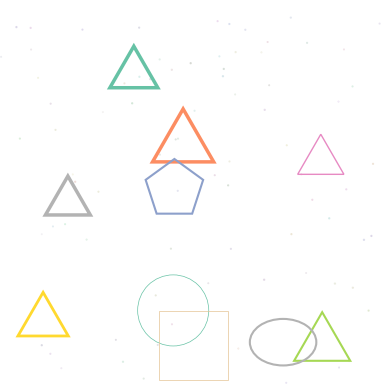[{"shape": "triangle", "thickness": 2.5, "radius": 0.36, "center": [0.348, 0.808]}, {"shape": "circle", "thickness": 0.5, "radius": 0.46, "center": [0.45, 0.194]}, {"shape": "triangle", "thickness": 2.5, "radius": 0.46, "center": [0.476, 0.625]}, {"shape": "pentagon", "thickness": 1.5, "radius": 0.39, "center": [0.453, 0.509]}, {"shape": "triangle", "thickness": 1, "radius": 0.35, "center": [0.833, 0.582]}, {"shape": "triangle", "thickness": 1.5, "radius": 0.42, "center": [0.837, 0.105]}, {"shape": "triangle", "thickness": 2, "radius": 0.38, "center": [0.112, 0.165]}, {"shape": "square", "thickness": 0.5, "radius": 0.45, "center": [0.502, 0.102]}, {"shape": "triangle", "thickness": 2.5, "radius": 0.34, "center": [0.176, 0.475]}, {"shape": "oval", "thickness": 1.5, "radius": 0.43, "center": [0.735, 0.111]}]